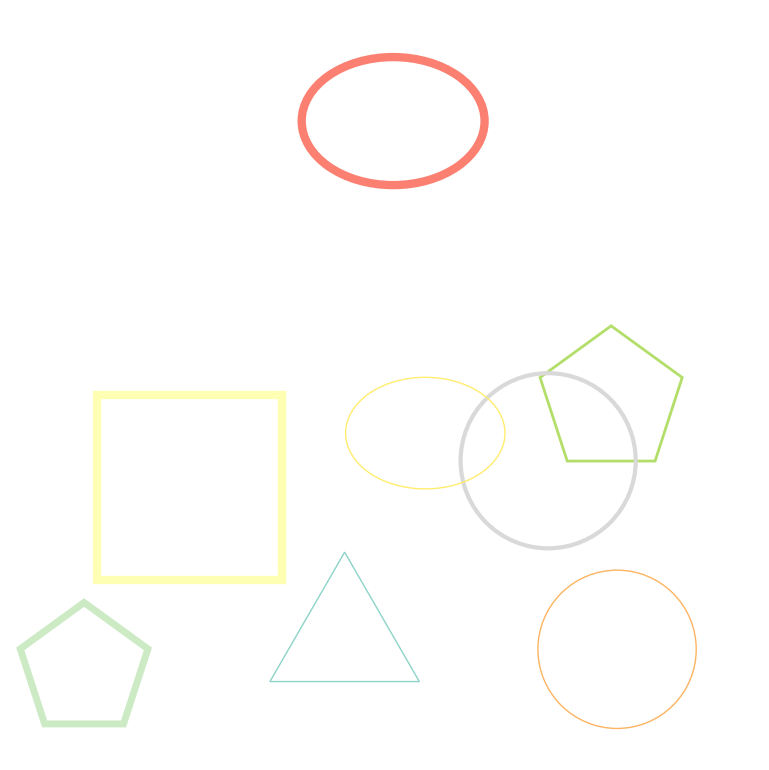[{"shape": "triangle", "thickness": 0.5, "radius": 0.56, "center": [0.448, 0.171]}, {"shape": "square", "thickness": 3, "radius": 0.6, "center": [0.246, 0.367]}, {"shape": "oval", "thickness": 3, "radius": 0.59, "center": [0.511, 0.843]}, {"shape": "circle", "thickness": 0.5, "radius": 0.51, "center": [0.801, 0.157]}, {"shape": "pentagon", "thickness": 1, "radius": 0.49, "center": [0.794, 0.48]}, {"shape": "circle", "thickness": 1.5, "radius": 0.57, "center": [0.712, 0.402]}, {"shape": "pentagon", "thickness": 2.5, "radius": 0.44, "center": [0.109, 0.13]}, {"shape": "oval", "thickness": 0.5, "radius": 0.52, "center": [0.552, 0.438]}]